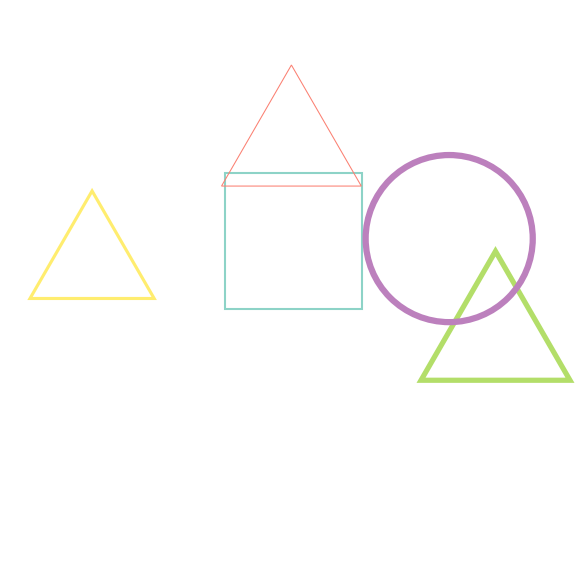[{"shape": "square", "thickness": 1, "radius": 0.59, "center": [0.508, 0.582]}, {"shape": "triangle", "thickness": 0.5, "radius": 0.7, "center": [0.505, 0.747]}, {"shape": "triangle", "thickness": 2.5, "radius": 0.74, "center": [0.858, 0.415]}, {"shape": "circle", "thickness": 3, "radius": 0.72, "center": [0.778, 0.586]}, {"shape": "triangle", "thickness": 1.5, "radius": 0.62, "center": [0.159, 0.544]}]